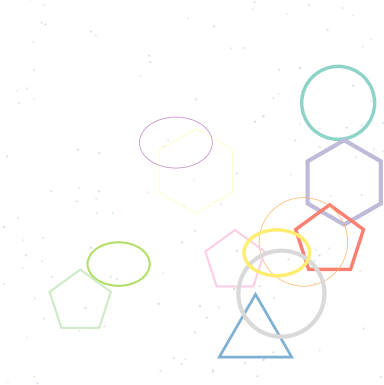[{"shape": "circle", "thickness": 2.5, "radius": 0.47, "center": [0.878, 0.733]}, {"shape": "hexagon", "thickness": 0.5, "radius": 0.55, "center": [0.509, 0.556]}, {"shape": "hexagon", "thickness": 3, "radius": 0.55, "center": [0.894, 0.526]}, {"shape": "pentagon", "thickness": 2.5, "radius": 0.46, "center": [0.856, 0.375]}, {"shape": "triangle", "thickness": 2, "radius": 0.54, "center": [0.664, 0.127]}, {"shape": "circle", "thickness": 0.5, "radius": 0.57, "center": [0.788, 0.372]}, {"shape": "oval", "thickness": 1.5, "radius": 0.4, "center": [0.308, 0.314]}, {"shape": "pentagon", "thickness": 1.5, "radius": 0.4, "center": [0.61, 0.322]}, {"shape": "circle", "thickness": 3, "radius": 0.56, "center": [0.731, 0.237]}, {"shape": "oval", "thickness": 0.5, "radius": 0.47, "center": [0.457, 0.63]}, {"shape": "pentagon", "thickness": 1.5, "radius": 0.42, "center": [0.209, 0.216]}, {"shape": "oval", "thickness": 2.5, "radius": 0.43, "center": [0.719, 0.343]}]